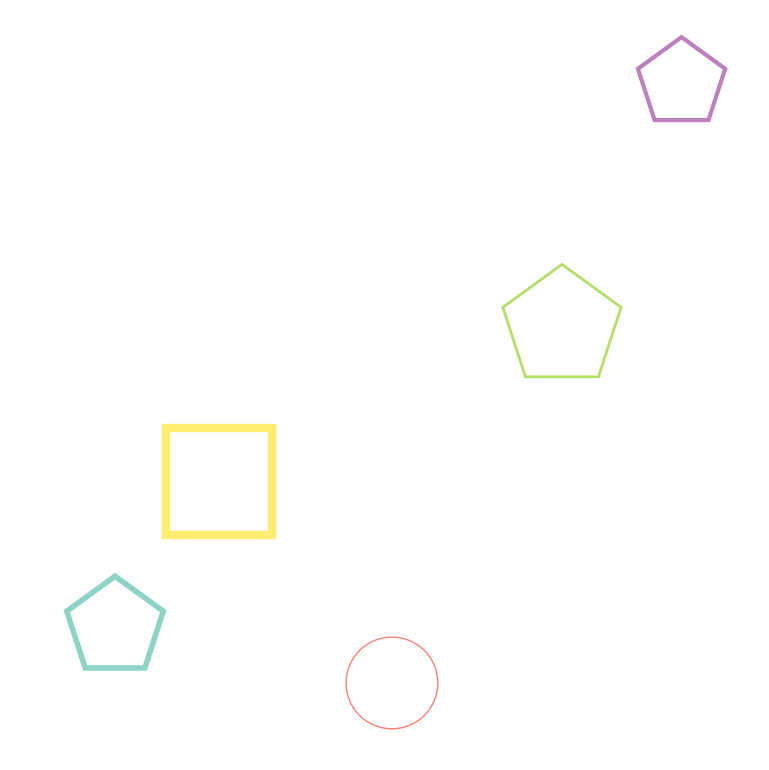[{"shape": "pentagon", "thickness": 2, "radius": 0.33, "center": [0.149, 0.186]}, {"shape": "circle", "thickness": 0.5, "radius": 0.3, "center": [0.509, 0.113]}, {"shape": "pentagon", "thickness": 1, "radius": 0.4, "center": [0.73, 0.576]}, {"shape": "pentagon", "thickness": 1.5, "radius": 0.3, "center": [0.885, 0.892]}, {"shape": "square", "thickness": 3, "radius": 0.35, "center": [0.285, 0.375]}]